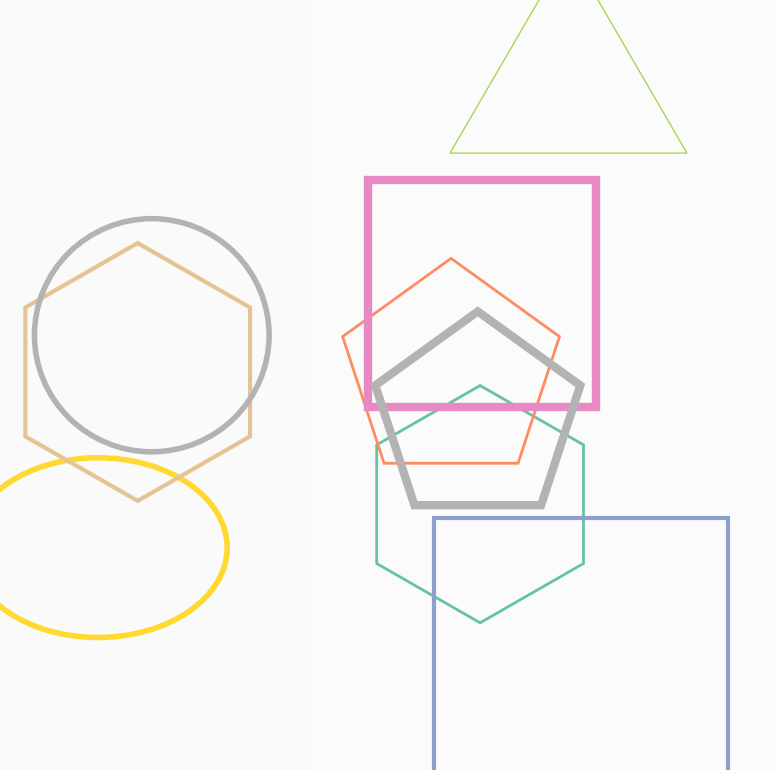[{"shape": "hexagon", "thickness": 1, "radius": 0.77, "center": [0.619, 0.345]}, {"shape": "pentagon", "thickness": 1, "radius": 0.74, "center": [0.582, 0.517]}, {"shape": "square", "thickness": 1.5, "radius": 0.95, "center": [0.75, 0.138]}, {"shape": "square", "thickness": 3, "radius": 0.74, "center": [0.622, 0.619]}, {"shape": "triangle", "thickness": 0.5, "radius": 0.88, "center": [0.734, 0.889]}, {"shape": "oval", "thickness": 2, "radius": 0.83, "center": [0.126, 0.289]}, {"shape": "hexagon", "thickness": 1.5, "radius": 0.84, "center": [0.178, 0.517]}, {"shape": "circle", "thickness": 2, "radius": 0.76, "center": [0.196, 0.565]}, {"shape": "pentagon", "thickness": 3, "radius": 0.7, "center": [0.616, 0.456]}]